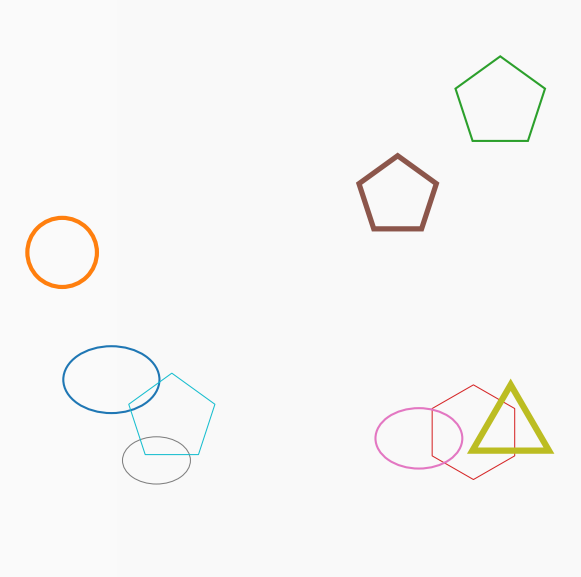[{"shape": "oval", "thickness": 1, "radius": 0.41, "center": [0.192, 0.342]}, {"shape": "circle", "thickness": 2, "radius": 0.3, "center": [0.107, 0.562]}, {"shape": "pentagon", "thickness": 1, "radius": 0.4, "center": [0.861, 0.821]}, {"shape": "hexagon", "thickness": 0.5, "radius": 0.41, "center": [0.815, 0.251]}, {"shape": "pentagon", "thickness": 2.5, "radius": 0.35, "center": [0.684, 0.659]}, {"shape": "oval", "thickness": 1, "radius": 0.37, "center": [0.721, 0.24]}, {"shape": "oval", "thickness": 0.5, "radius": 0.29, "center": [0.269, 0.202]}, {"shape": "triangle", "thickness": 3, "radius": 0.38, "center": [0.879, 0.257]}, {"shape": "pentagon", "thickness": 0.5, "radius": 0.39, "center": [0.296, 0.275]}]